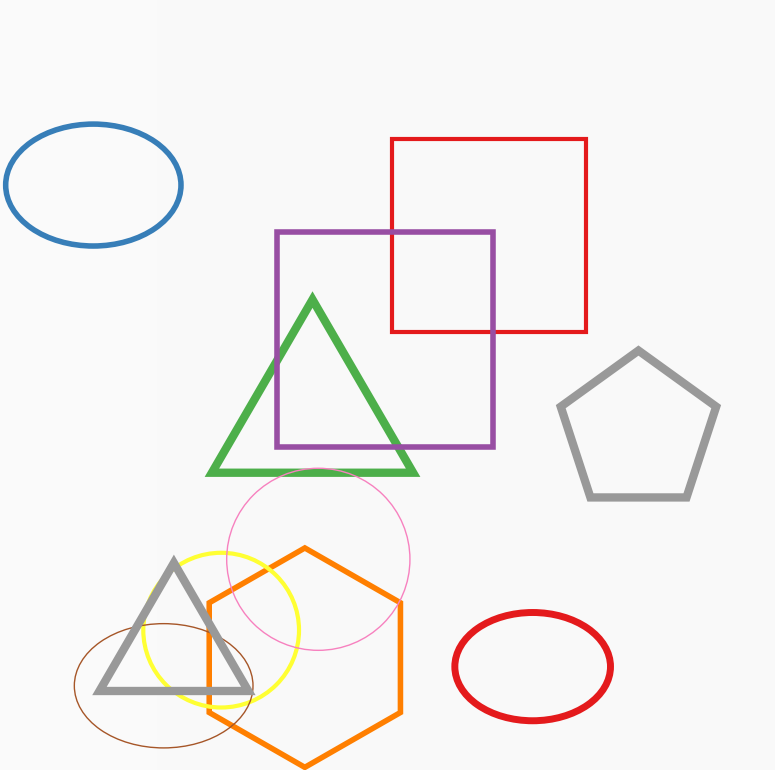[{"shape": "oval", "thickness": 2.5, "radius": 0.5, "center": [0.687, 0.134]}, {"shape": "square", "thickness": 1.5, "radius": 0.63, "center": [0.631, 0.694]}, {"shape": "oval", "thickness": 2, "radius": 0.57, "center": [0.12, 0.76]}, {"shape": "triangle", "thickness": 3, "radius": 0.75, "center": [0.403, 0.461]}, {"shape": "square", "thickness": 2, "radius": 0.7, "center": [0.496, 0.559]}, {"shape": "hexagon", "thickness": 2, "radius": 0.71, "center": [0.393, 0.146]}, {"shape": "circle", "thickness": 1.5, "radius": 0.5, "center": [0.285, 0.182]}, {"shape": "oval", "thickness": 0.5, "radius": 0.58, "center": [0.211, 0.109]}, {"shape": "circle", "thickness": 0.5, "radius": 0.59, "center": [0.411, 0.274]}, {"shape": "pentagon", "thickness": 3, "radius": 0.53, "center": [0.824, 0.439]}, {"shape": "triangle", "thickness": 3, "radius": 0.55, "center": [0.224, 0.158]}]